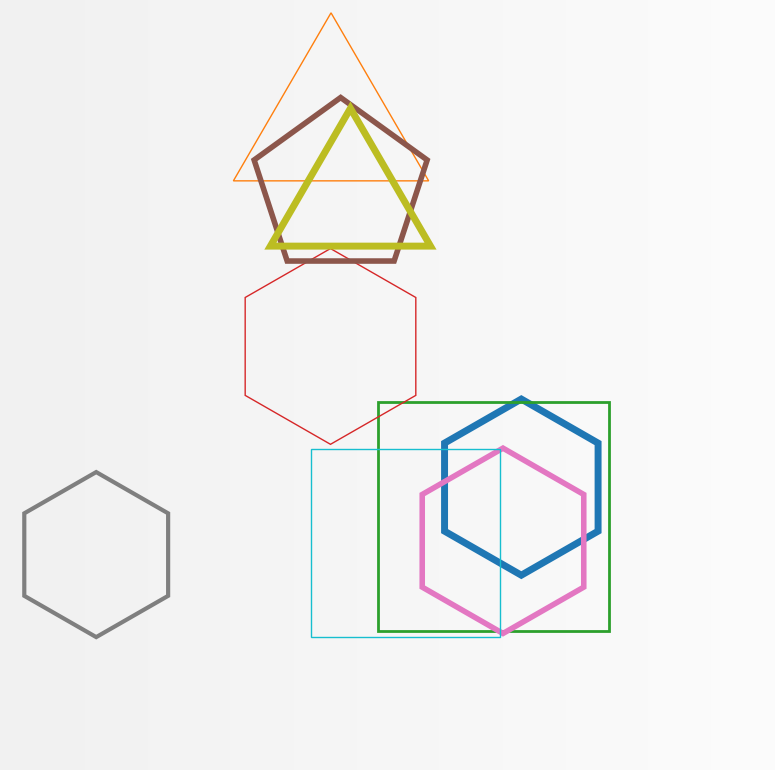[{"shape": "hexagon", "thickness": 2.5, "radius": 0.57, "center": [0.673, 0.367]}, {"shape": "triangle", "thickness": 0.5, "radius": 0.73, "center": [0.427, 0.838]}, {"shape": "square", "thickness": 1, "radius": 0.74, "center": [0.637, 0.33]}, {"shape": "hexagon", "thickness": 0.5, "radius": 0.64, "center": [0.426, 0.55]}, {"shape": "pentagon", "thickness": 2, "radius": 0.59, "center": [0.44, 0.756]}, {"shape": "hexagon", "thickness": 2, "radius": 0.6, "center": [0.649, 0.298]}, {"shape": "hexagon", "thickness": 1.5, "radius": 0.54, "center": [0.124, 0.28]}, {"shape": "triangle", "thickness": 2.5, "radius": 0.6, "center": [0.452, 0.74]}, {"shape": "square", "thickness": 0.5, "radius": 0.61, "center": [0.523, 0.294]}]